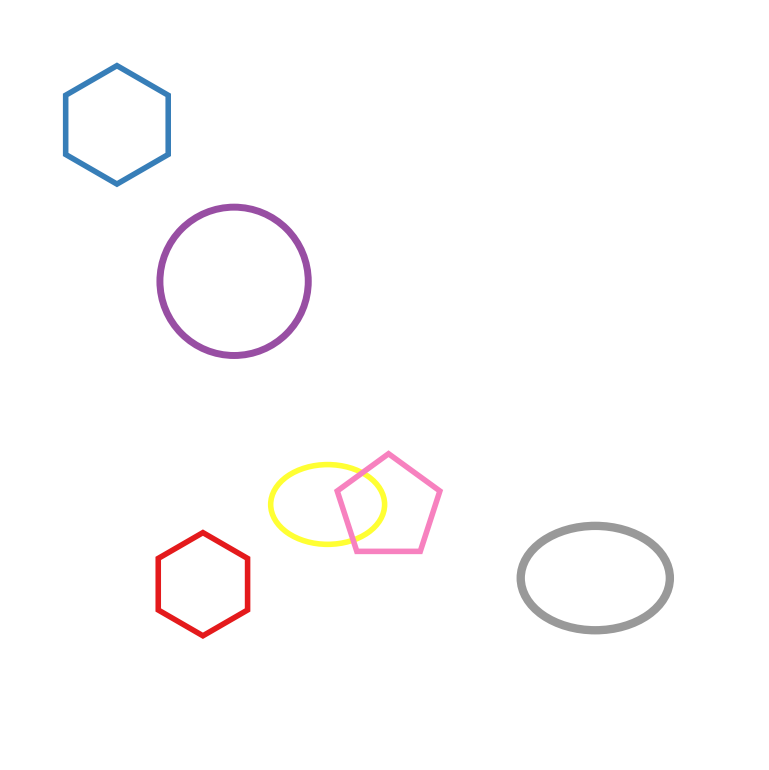[{"shape": "hexagon", "thickness": 2, "radius": 0.33, "center": [0.264, 0.241]}, {"shape": "hexagon", "thickness": 2, "radius": 0.38, "center": [0.152, 0.838]}, {"shape": "circle", "thickness": 2.5, "radius": 0.48, "center": [0.304, 0.635]}, {"shape": "oval", "thickness": 2, "radius": 0.37, "center": [0.426, 0.345]}, {"shape": "pentagon", "thickness": 2, "radius": 0.35, "center": [0.505, 0.341]}, {"shape": "oval", "thickness": 3, "radius": 0.48, "center": [0.773, 0.249]}]